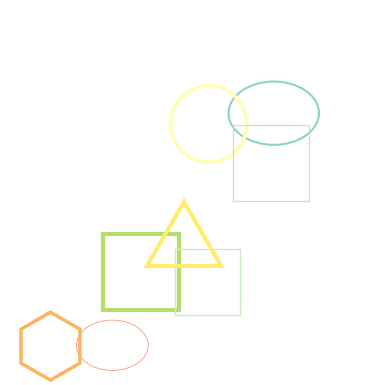[{"shape": "oval", "thickness": 1.5, "radius": 0.59, "center": [0.711, 0.706]}, {"shape": "circle", "thickness": 2.5, "radius": 0.5, "center": [0.542, 0.678]}, {"shape": "oval", "thickness": 0.5, "radius": 0.47, "center": [0.292, 0.103]}, {"shape": "hexagon", "thickness": 2.5, "radius": 0.44, "center": [0.131, 0.101]}, {"shape": "square", "thickness": 3, "radius": 0.49, "center": [0.366, 0.294]}, {"shape": "square", "thickness": 1, "radius": 0.5, "center": [0.705, 0.577]}, {"shape": "square", "thickness": 1, "radius": 0.43, "center": [0.539, 0.267]}, {"shape": "triangle", "thickness": 3, "radius": 0.56, "center": [0.478, 0.365]}]